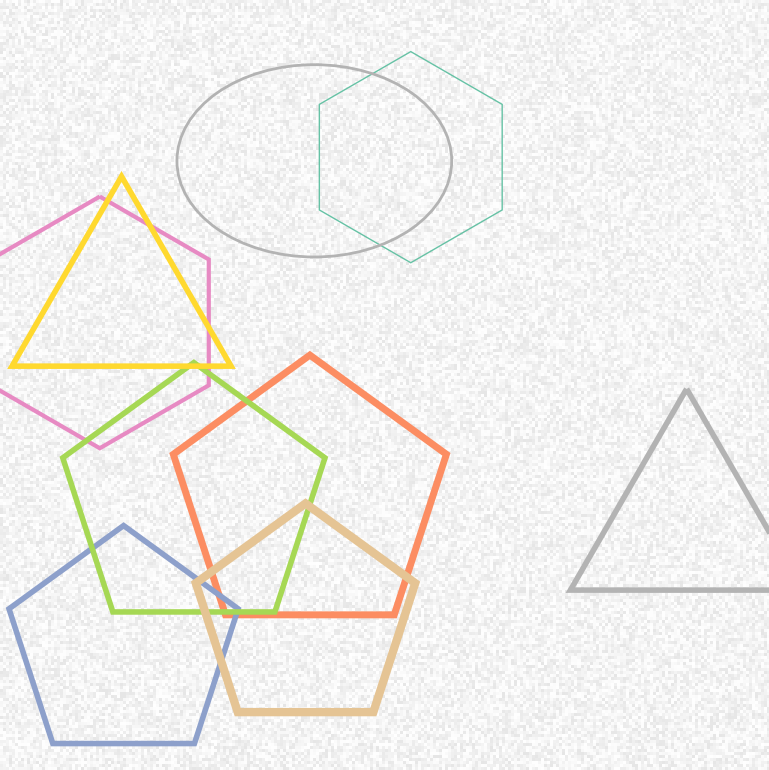[{"shape": "hexagon", "thickness": 0.5, "radius": 0.69, "center": [0.533, 0.796]}, {"shape": "pentagon", "thickness": 2.5, "radius": 0.93, "center": [0.402, 0.352]}, {"shape": "pentagon", "thickness": 2, "radius": 0.78, "center": [0.161, 0.161]}, {"shape": "hexagon", "thickness": 1.5, "radius": 0.82, "center": [0.13, 0.581]}, {"shape": "pentagon", "thickness": 2, "radius": 0.9, "center": [0.252, 0.35]}, {"shape": "triangle", "thickness": 2, "radius": 0.82, "center": [0.158, 0.607]}, {"shape": "pentagon", "thickness": 3, "radius": 0.75, "center": [0.397, 0.196]}, {"shape": "triangle", "thickness": 2, "radius": 0.87, "center": [0.892, 0.321]}, {"shape": "oval", "thickness": 1, "radius": 0.89, "center": [0.408, 0.791]}]